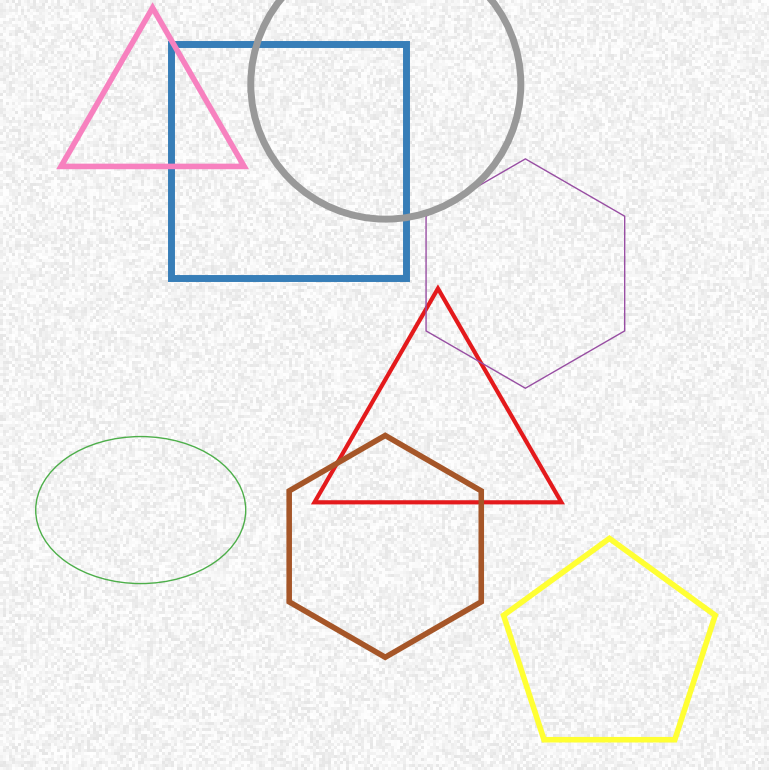[{"shape": "triangle", "thickness": 1.5, "radius": 0.93, "center": [0.569, 0.44]}, {"shape": "square", "thickness": 2.5, "radius": 0.76, "center": [0.375, 0.791]}, {"shape": "oval", "thickness": 0.5, "radius": 0.68, "center": [0.183, 0.338]}, {"shape": "hexagon", "thickness": 0.5, "radius": 0.74, "center": [0.682, 0.645]}, {"shape": "pentagon", "thickness": 2, "radius": 0.72, "center": [0.791, 0.156]}, {"shape": "hexagon", "thickness": 2, "radius": 0.72, "center": [0.5, 0.29]}, {"shape": "triangle", "thickness": 2, "radius": 0.69, "center": [0.198, 0.853]}, {"shape": "circle", "thickness": 2.5, "radius": 0.88, "center": [0.501, 0.891]}]